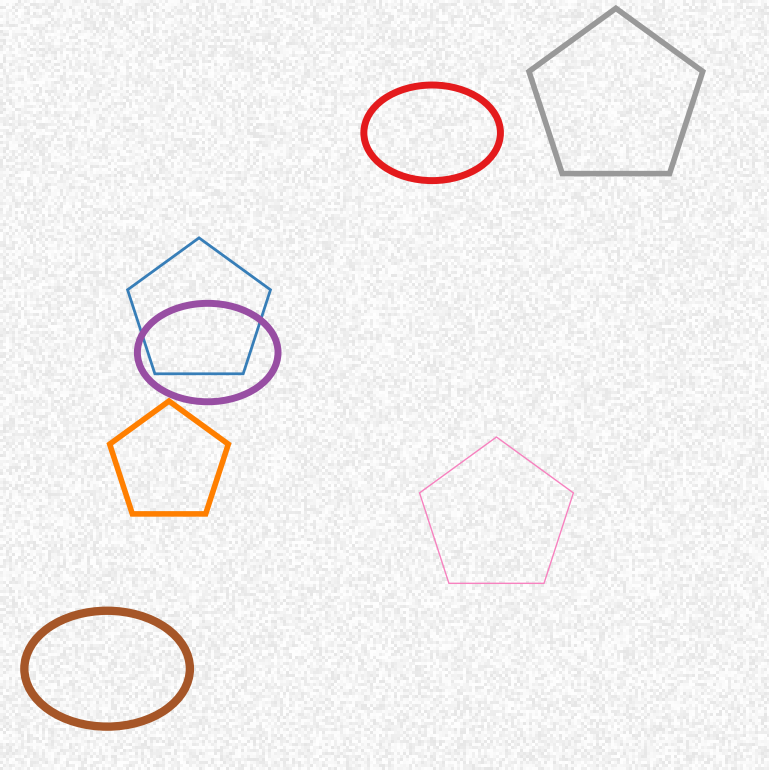[{"shape": "oval", "thickness": 2.5, "radius": 0.44, "center": [0.561, 0.828]}, {"shape": "pentagon", "thickness": 1, "radius": 0.49, "center": [0.258, 0.593]}, {"shape": "oval", "thickness": 2.5, "radius": 0.46, "center": [0.27, 0.542]}, {"shape": "pentagon", "thickness": 2, "radius": 0.41, "center": [0.219, 0.398]}, {"shape": "oval", "thickness": 3, "radius": 0.54, "center": [0.139, 0.132]}, {"shape": "pentagon", "thickness": 0.5, "radius": 0.53, "center": [0.645, 0.327]}, {"shape": "pentagon", "thickness": 2, "radius": 0.59, "center": [0.8, 0.871]}]